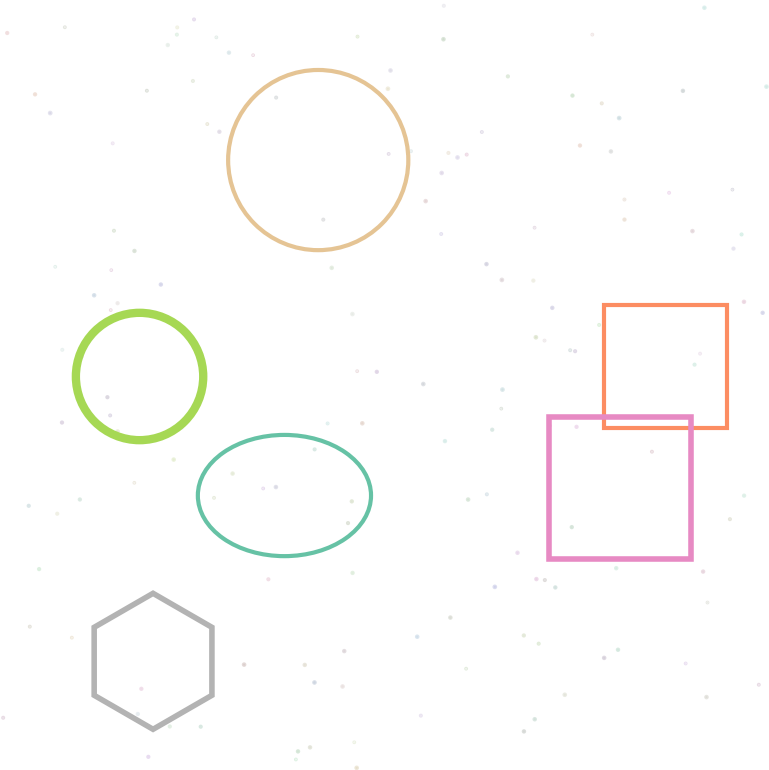[{"shape": "oval", "thickness": 1.5, "radius": 0.56, "center": [0.369, 0.356]}, {"shape": "square", "thickness": 1.5, "radius": 0.4, "center": [0.864, 0.524]}, {"shape": "square", "thickness": 2, "radius": 0.46, "center": [0.805, 0.366]}, {"shape": "circle", "thickness": 3, "radius": 0.41, "center": [0.181, 0.511]}, {"shape": "circle", "thickness": 1.5, "radius": 0.59, "center": [0.413, 0.792]}, {"shape": "hexagon", "thickness": 2, "radius": 0.44, "center": [0.199, 0.141]}]